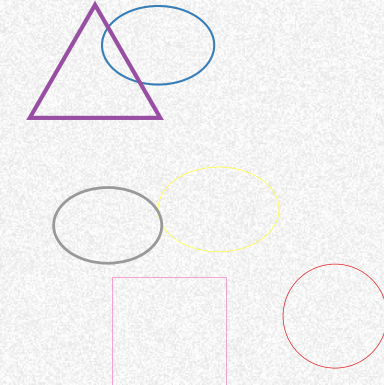[{"shape": "circle", "thickness": 0.5, "radius": 0.68, "center": [0.87, 0.179]}, {"shape": "oval", "thickness": 1.5, "radius": 0.73, "center": [0.411, 0.882]}, {"shape": "triangle", "thickness": 3, "radius": 0.98, "center": [0.247, 0.792]}, {"shape": "oval", "thickness": 0.5, "radius": 0.79, "center": [0.568, 0.456]}, {"shape": "square", "thickness": 0.5, "radius": 0.74, "center": [0.439, 0.133]}, {"shape": "oval", "thickness": 2, "radius": 0.7, "center": [0.28, 0.415]}]